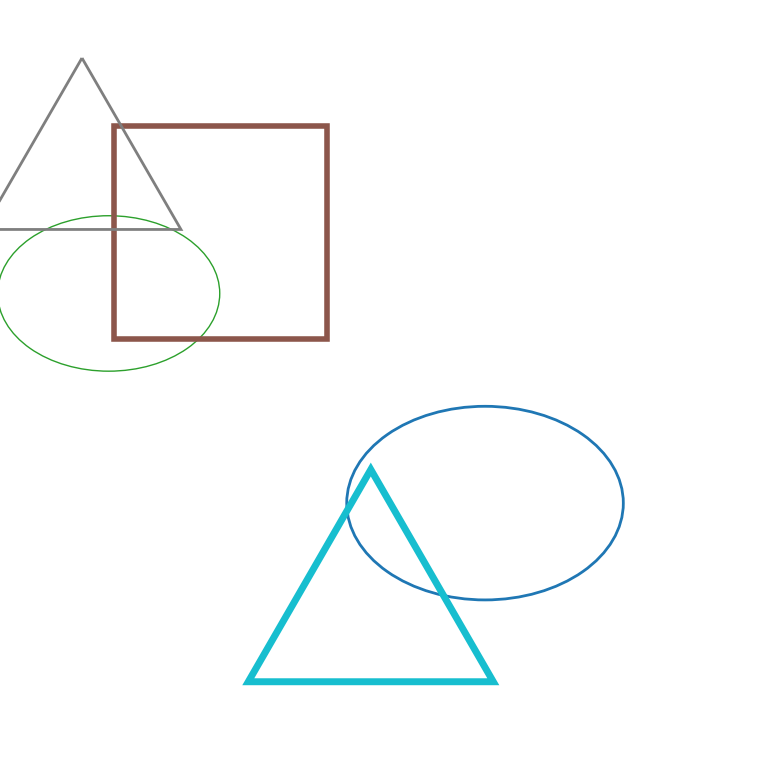[{"shape": "oval", "thickness": 1, "radius": 0.9, "center": [0.63, 0.347]}, {"shape": "oval", "thickness": 0.5, "radius": 0.72, "center": [0.141, 0.619]}, {"shape": "square", "thickness": 2, "radius": 0.69, "center": [0.286, 0.698]}, {"shape": "triangle", "thickness": 1, "radius": 0.74, "center": [0.106, 0.776]}, {"shape": "triangle", "thickness": 2.5, "radius": 0.92, "center": [0.482, 0.206]}]